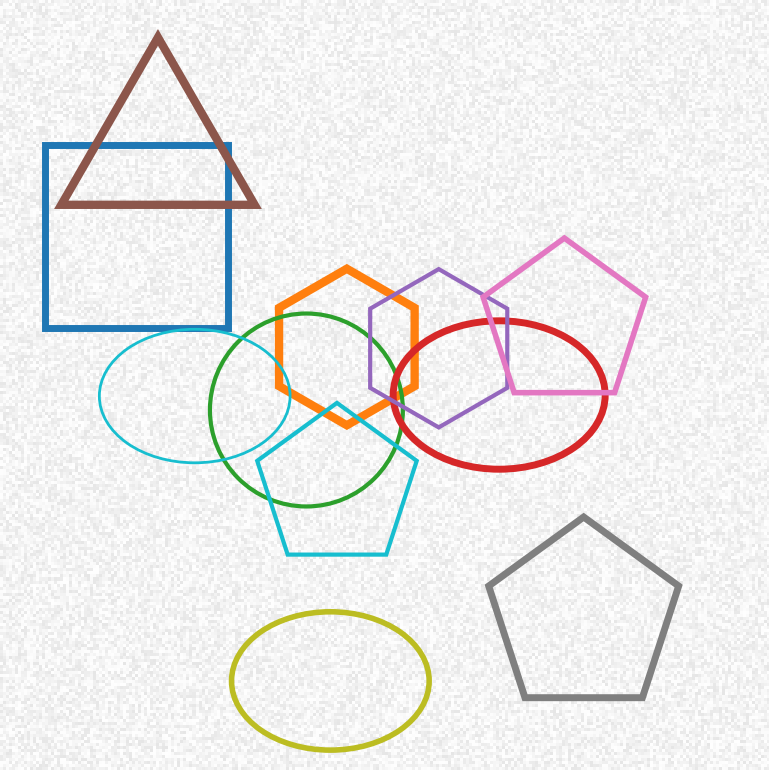[{"shape": "square", "thickness": 2.5, "radius": 0.6, "center": [0.177, 0.693]}, {"shape": "hexagon", "thickness": 3, "radius": 0.51, "center": [0.45, 0.549]}, {"shape": "circle", "thickness": 1.5, "radius": 0.63, "center": [0.398, 0.468]}, {"shape": "oval", "thickness": 2.5, "radius": 0.69, "center": [0.648, 0.487]}, {"shape": "hexagon", "thickness": 1.5, "radius": 0.51, "center": [0.57, 0.548]}, {"shape": "triangle", "thickness": 3, "radius": 0.72, "center": [0.205, 0.806]}, {"shape": "pentagon", "thickness": 2, "radius": 0.55, "center": [0.733, 0.58]}, {"shape": "pentagon", "thickness": 2.5, "radius": 0.65, "center": [0.758, 0.199]}, {"shape": "oval", "thickness": 2, "radius": 0.64, "center": [0.429, 0.116]}, {"shape": "oval", "thickness": 1, "radius": 0.62, "center": [0.253, 0.486]}, {"shape": "pentagon", "thickness": 1.5, "radius": 0.54, "center": [0.438, 0.368]}]